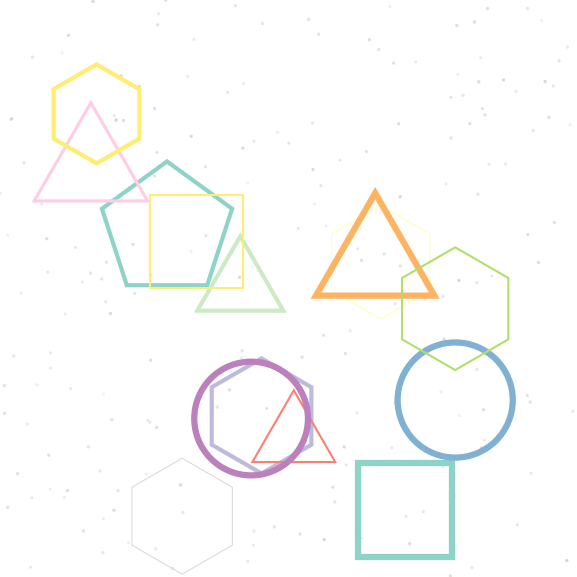[{"shape": "square", "thickness": 3, "radius": 0.41, "center": [0.702, 0.116]}, {"shape": "pentagon", "thickness": 2, "radius": 0.59, "center": [0.289, 0.601]}, {"shape": "hexagon", "thickness": 0.5, "radius": 0.49, "center": [0.659, 0.545]}, {"shape": "hexagon", "thickness": 2, "radius": 0.5, "center": [0.453, 0.279]}, {"shape": "triangle", "thickness": 1, "radius": 0.41, "center": [0.509, 0.24]}, {"shape": "circle", "thickness": 3, "radius": 0.5, "center": [0.788, 0.306]}, {"shape": "triangle", "thickness": 3, "radius": 0.59, "center": [0.65, 0.546]}, {"shape": "hexagon", "thickness": 1, "radius": 0.53, "center": [0.788, 0.465]}, {"shape": "triangle", "thickness": 1.5, "radius": 0.57, "center": [0.157, 0.708]}, {"shape": "hexagon", "thickness": 0.5, "radius": 0.5, "center": [0.315, 0.105]}, {"shape": "circle", "thickness": 3, "radius": 0.49, "center": [0.435, 0.274]}, {"shape": "triangle", "thickness": 2, "radius": 0.43, "center": [0.416, 0.504]}, {"shape": "hexagon", "thickness": 2, "radius": 0.43, "center": [0.167, 0.802]}, {"shape": "square", "thickness": 1, "radius": 0.4, "center": [0.341, 0.581]}]